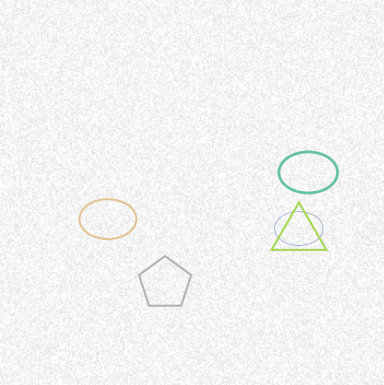[{"shape": "oval", "thickness": 2, "radius": 0.38, "center": [0.801, 0.552]}, {"shape": "oval", "thickness": 0.5, "radius": 0.31, "center": [0.776, 0.406]}, {"shape": "triangle", "thickness": 1.5, "radius": 0.41, "center": [0.777, 0.392]}, {"shape": "oval", "thickness": 1.5, "radius": 0.37, "center": [0.28, 0.431]}, {"shape": "pentagon", "thickness": 1.5, "radius": 0.36, "center": [0.429, 0.264]}]